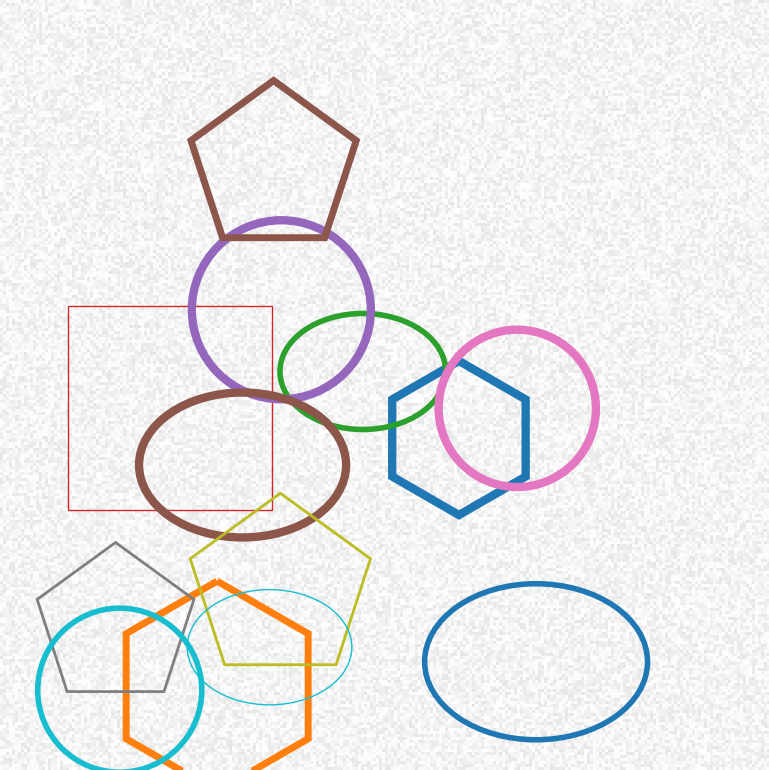[{"shape": "hexagon", "thickness": 3, "radius": 0.5, "center": [0.596, 0.431]}, {"shape": "oval", "thickness": 2, "radius": 0.72, "center": [0.696, 0.141]}, {"shape": "hexagon", "thickness": 2.5, "radius": 0.68, "center": [0.282, 0.109]}, {"shape": "oval", "thickness": 2, "radius": 0.54, "center": [0.471, 0.518]}, {"shape": "square", "thickness": 0.5, "radius": 0.66, "center": [0.221, 0.47]}, {"shape": "circle", "thickness": 3, "radius": 0.58, "center": [0.365, 0.598]}, {"shape": "pentagon", "thickness": 2.5, "radius": 0.56, "center": [0.355, 0.783]}, {"shape": "oval", "thickness": 3, "radius": 0.67, "center": [0.315, 0.396]}, {"shape": "circle", "thickness": 3, "radius": 0.51, "center": [0.672, 0.47]}, {"shape": "pentagon", "thickness": 1, "radius": 0.54, "center": [0.15, 0.188]}, {"shape": "pentagon", "thickness": 1, "radius": 0.62, "center": [0.364, 0.236]}, {"shape": "circle", "thickness": 2, "radius": 0.53, "center": [0.156, 0.104]}, {"shape": "oval", "thickness": 0.5, "radius": 0.53, "center": [0.35, 0.159]}]